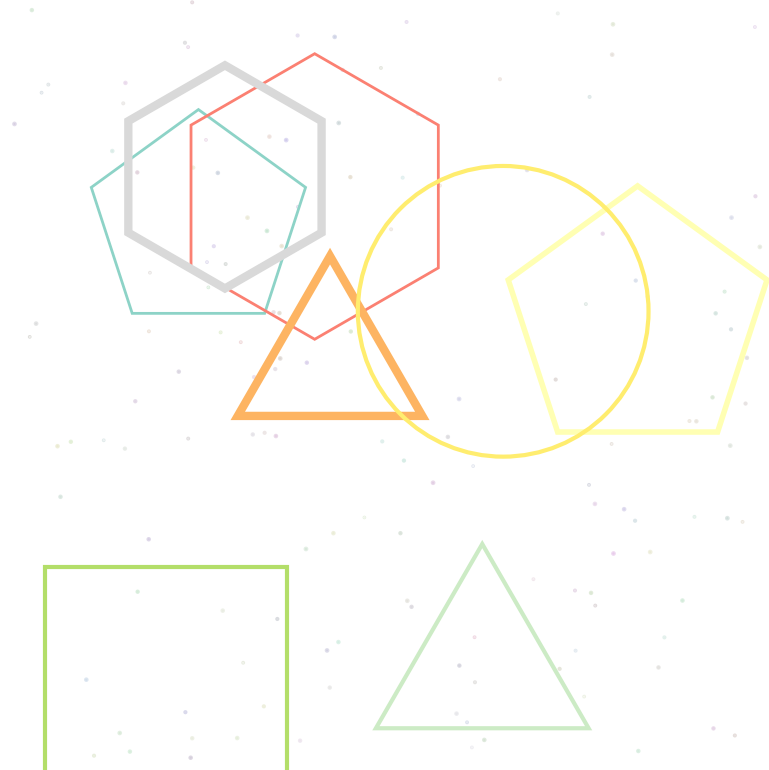[{"shape": "pentagon", "thickness": 1, "radius": 0.73, "center": [0.258, 0.711]}, {"shape": "pentagon", "thickness": 2, "radius": 0.88, "center": [0.828, 0.582]}, {"shape": "hexagon", "thickness": 1, "radius": 0.93, "center": [0.409, 0.745]}, {"shape": "triangle", "thickness": 3, "radius": 0.69, "center": [0.429, 0.529]}, {"shape": "square", "thickness": 1.5, "radius": 0.79, "center": [0.216, 0.106]}, {"shape": "hexagon", "thickness": 3, "radius": 0.72, "center": [0.292, 0.77]}, {"shape": "triangle", "thickness": 1.5, "radius": 0.8, "center": [0.626, 0.134]}, {"shape": "circle", "thickness": 1.5, "radius": 0.94, "center": [0.653, 0.596]}]